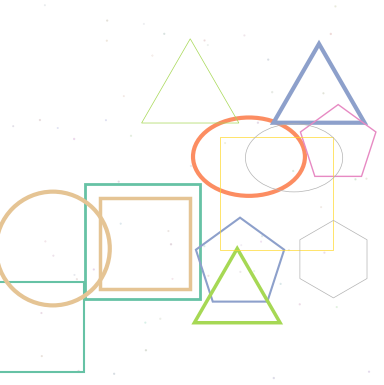[{"shape": "square", "thickness": 1.5, "radius": 0.58, "center": [0.1, 0.152]}, {"shape": "square", "thickness": 2, "radius": 0.75, "center": [0.371, 0.374]}, {"shape": "oval", "thickness": 3, "radius": 0.73, "center": [0.647, 0.593]}, {"shape": "triangle", "thickness": 3, "radius": 0.68, "center": [0.829, 0.75]}, {"shape": "pentagon", "thickness": 1.5, "radius": 0.6, "center": [0.623, 0.314]}, {"shape": "pentagon", "thickness": 1, "radius": 0.52, "center": [0.878, 0.625]}, {"shape": "triangle", "thickness": 0.5, "radius": 0.73, "center": [0.494, 0.753]}, {"shape": "triangle", "thickness": 2.5, "radius": 0.64, "center": [0.616, 0.226]}, {"shape": "square", "thickness": 0.5, "radius": 0.73, "center": [0.719, 0.497]}, {"shape": "square", "thickness": 2.5, "radius": 0.58, "center": [0.376, 0.368]}, {"shape": "circle", "thickness": 3, "radius": 0.74, "center": [0.137, 0.354]}, {"shape": "hexagon", "thickness": 0.5, "radius": 0.5, "center": [0.866, 0.327]}, {"shape": "oval", "thickness": 0.5, "radius": 0.63, "center": [0.764, 0.59]}]